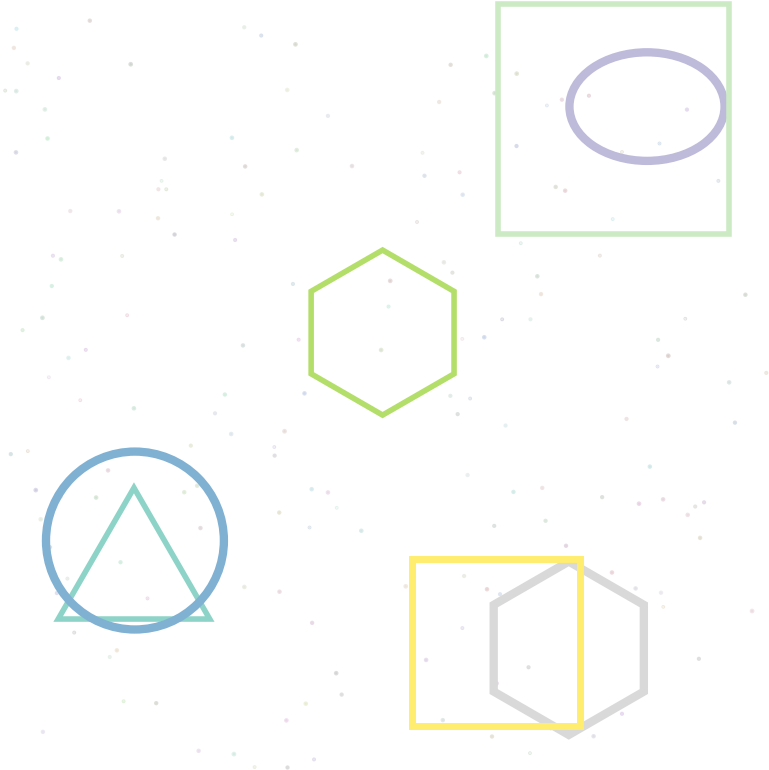[{"shape": "triangle", "thickness": 2, "radius": 0.57, "center": [0.174, 0.253]}, {"shape": "oval", "thickness": 3, "radius": 0.5, "center": [0.84, 0.862]}, {"shape": "circle", "thickness": 3, "radius": 0.58, "center": [0.175, 0.298]}, {"shape": "hexagon", "thickness": 2, "radius": 0.54, "center": [0.497, 0.568]}, {"shape": "hexagon", "thickness": 3, "radius": 0.56, "center": [0.739, 0.158]}, {"shape": "square", "thickness": 2, "radius": 0.75, "center": [0.797, 0.846]}, {"shape": "square", "thickness": 2.5, "radius": 0.54, "center": [0.644, 0.165]}]